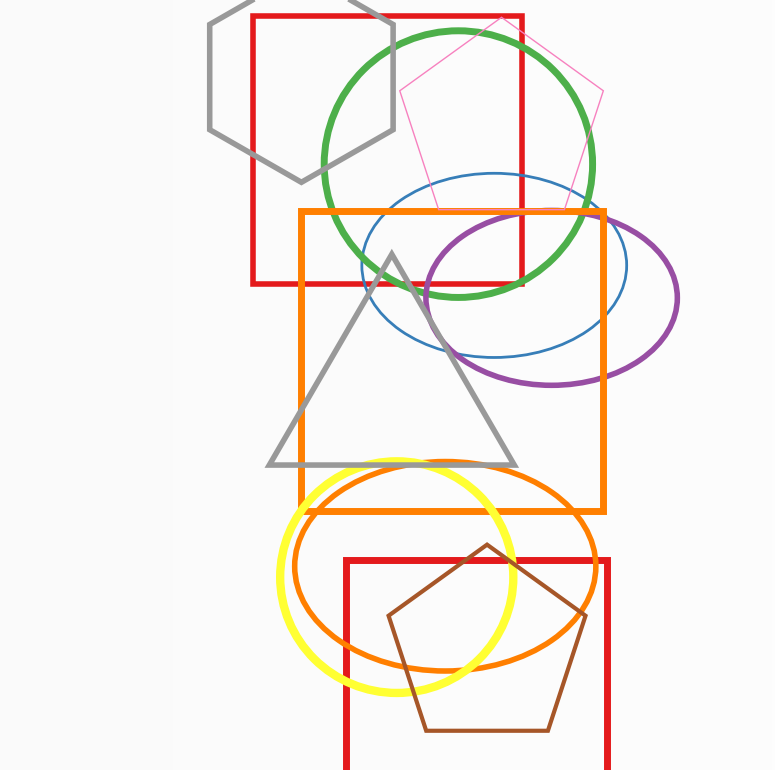[{"shape": "square", "thickness": 2.5, "radius": 0.84, "center": [0.615, 0.104]}, {"shape": "square", "thickness": 2, "radius": 0.87, "center": [0.5, 0.805]}, {"shape": "oval", "thickness": 1, "radius": 0.85, "center": [0.638, 0.655]}, {"shape": "circle", "thickness": 2.5, "radius": 0.87, "center": [0.591, 0.787]}, {"shape": "oval", "thickness": 2, "radius": 0.81, "center": [0.712, 0.613]}, {"shape": "square", "thickness": 2.5, "radius": 0.97, "center": [0.583, 0.531]}, {"shape": "oval", "thickness": 2, "radius": 0.97, "center": [0.575, 0.265]}, {"shape": "circle", "thickness": 3, "radius": 0.75, "center": [0.512, 0.25]}, {"shape": "pentagon", "thickness": 1.5, "radius": 0.67, "center": [0.628, 0.159]}, {"shape": "pentagon", "thickness": 0.5, "radius": 0.69, "center": [0.647, 0.839]}, {"shape": "triangle", "thickness": 2, "radius": 0.91, "center": [0.506, 0.487]}, {"shape": "hexagon", "thickness": 2, "radius": 0.68, "center": [0.389, 0.9]}]